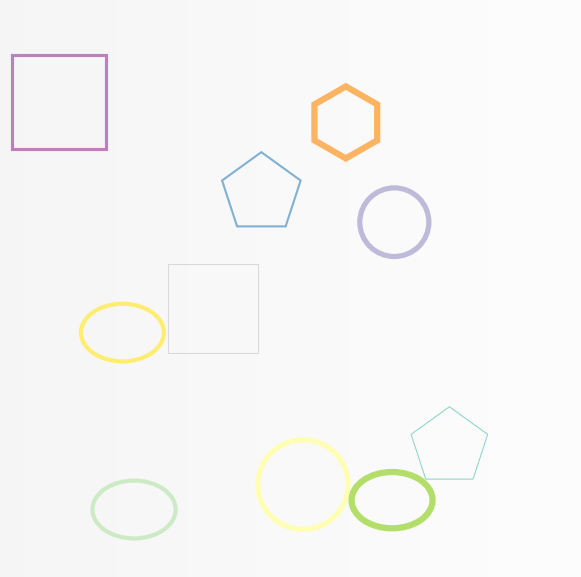[{"shape": "pentagon", "thickness": 0.5, "radius": 0.35, "center": [0.773, 0.226]}, {"shape": "circle", "thickness": 2.5, "radius": 0.39, "center": [0.521, 0.16]}, {"shape": "circle", "thickness": 2.5, "radius": 0.3, "center": [0.678, 0.614]}, {"shape": "pentagon", "thickness": 1, "radius": 0.36, "center": [0.45, 0.665]}, {"shape": "hexagon", "thickness": 3, "radius": 0.31, "center": [0.595, 0.787]}, {"shape": "oval", "thickness": 3, "radius": 0.35, "center": [0.675, 0.133]}, {"shape": "square", "thickness": 0.5, "radius": 0.39, "center": [0.366, 0.465]}, {"shape": "square", "thickness": 1.5, "radius": 0.41, "center": [0.102, 0.822]}, {"shape": "oval", "thickness": 2, "radius": 0.36, "center": [0.231, 0.117]}, {"shape": "oval", "thickness": 2, "radius": 0.36, "center": [0.211, 0.423]}]